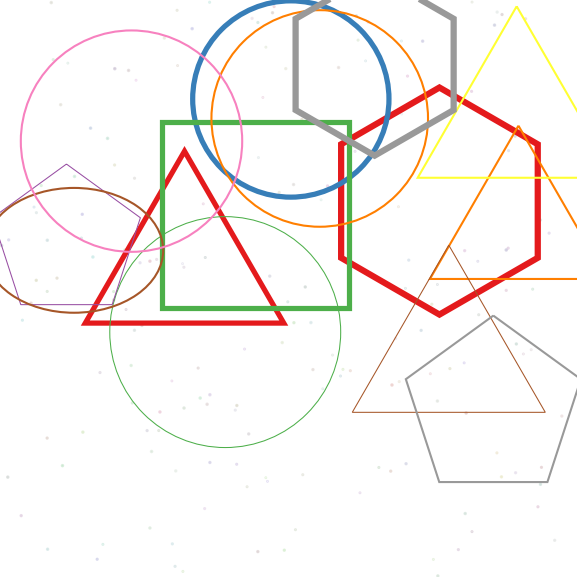[{"shape": "hexagon", "thickness": 3, "radius": 0.98, "center": [0.761, 0.651]}, {"shape": "triangle", "thickness": 2.5, "radius": 0.99, "center": [0.32, 0.539]}, {"shape": "circle", "thickness": 2.5, "radius": 0.85, "center": [0.504, 0.828]}, {"shape": "circle", "thickness": 0.5, "radius": 1.0, "center": [0.39, 0.424]}, {"shape": "square", "thickness": 2.5, "radius": 0.81, "center": [0.443, 0.627]}, {"shape": "pentagon", "thickness": 0.5, "radius": 0.67, "center": [0.115, 0.58]}, {"shape": "triangle", "thickness": 1, "radius": 0.88, "center": [0.898, 0.605]}, {"shape": "circle", "thickness": 1, "radius": 0.94, "center": [0.554, 0.794]}, {"shape": "triangle", "thickness": 1, "radius": 0.99, "center": [0.895, 0.79]}, {"shape": "triangle", "thickness": 0.5, "radius": 0.96, "center": [0.777, 0.382]}, {"shape": "oval", "thickness": 1, "radius": 0.77, "center": [0.128, 0.566]}, {"shape": "circle", "thickness": 1, "radius": 0.96, "center": [0.228, 0.755]}, {"shape": "hexagon", "thickness": 3, "radius": 0.79, "center": [0.649, 0.888]}, {"shape": "pentagon", "thickness": 1, "radius": 0.8, "center": [0.854, 0.293]}]